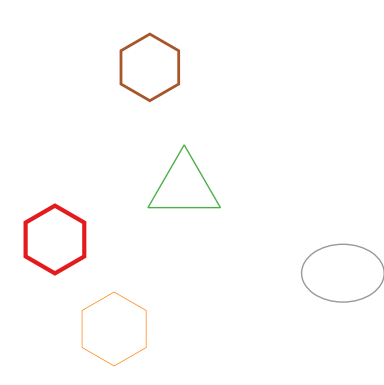[{"shape": "hexagon", "thickness": 3, "radius": 0.44, "center": [0.143, 0.378]}, {"shape": "triangle", "thickness": 1, "radius": 0.54, "center": [0.478, 0.515]}, {"shape": "hexagon", "thickness": 0.5, "radius": 0.48, "center": [0.296, 0.145]}, {"shape": "hexagon", "thickness": 2, "radius": 0.43, "center": [0.389, 0.825]}, {"shape": "oval", "thickness": 1, "radius": 0.54, "center": [0.891, 0.29]}]